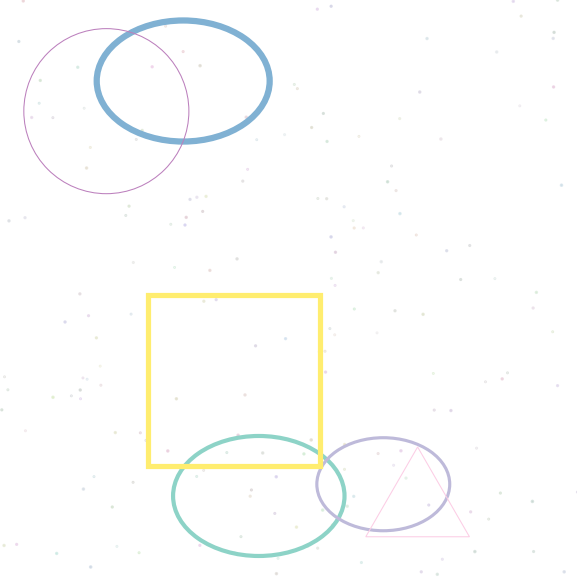[{"shape": "oval", "thickness": 2, "radius": 0.74, "center": [0.448, 0.14]}, {"shape": "oval", "thickness": 1.5, "radius": 0.58, "center": [0.664, 0.161]}, {"shape": "oval", "thickness": 3, "radius": 0.75, "center": [0.317, 0.859]}, {"shape": "triangle", "thickness": 0.5, "radius": 0.52, "center": [0.723, 0.122]}, {"shape": "circle", "thickness": 0.5, "radius": 0.71, "center": [0.184, 0.807]}, {"shape": "square", "thickness": 2.5, "radius": 0.74, "center": [0.405, 0.34]}]